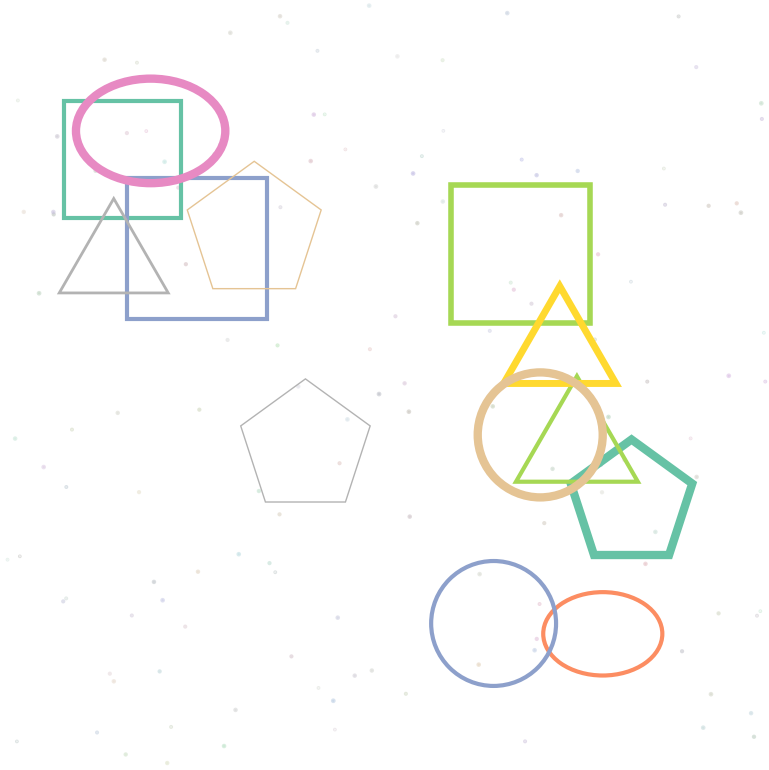[{"shape": "square", "thickness": 1.5, "radius": 0.38, "center": [0.159, 0.793]}, {"shape": "pentagon", "thickness": 3, "radius": 0.41, "center": [0.82, 0.346]}, {"shape": "oval", "thickness": 1.5, "radius": 0.39, "center": [0.783, 0.177]}, {"shape": "circle", "thickness": 1.5, "radius": 0.41, "center": [0.641, 0.19]}, {"shape": "square", "thickness": 1.5, "radius": 0.46, "center": [0.256, 0.677]}, {"shape": "oval", "thickness": 3, "radius": 0.48, "center": [0.196, 0.83]}, {"shape": "triangle", "thickness": 1.5, "radius": 0.46, "center": [0.749, 0.42]}, {"shape": "square", "thickness": 2, "radius": 0.45, "center": [0.676, 0.67]}, {"shape": "triangle", "thickness": 2.5, "radius": 0.42, "center": [0.727, 0.544]}, {"shape": "pentagon", "thickness": 0.5, "radius": 0.46, "center": [0.33, 0.699]}, {"shape": "circle", "thickness": 3, "radius": 0.41, "center": [0.702, 0.435]}, {"shape": "pentagon", "thickness": 0.5, "radius": 0.44, "center": [0.397, 0.42]}, {"shape": "triangle", "thickness": 1, "radius": 0.41, "center": [0.148, 0.66]}]